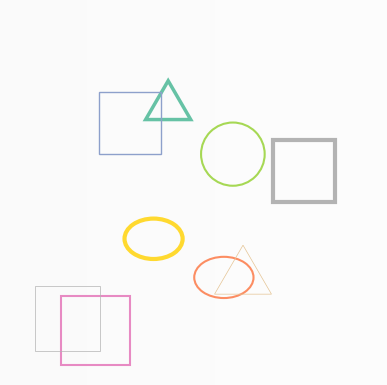[{"shape": "triangle", "thickness": 2.5, "radius": 0.34, "center": [0.434, 0.723]}, {"shape": "oval", "thickness": 1.5, "radius": 0.38, "center": [0.578, 0.279]}, {"shape": "square", "thickness": 1, "radius": 0.4, "center": [0.335, 0.68]}, {"shape": "square", "thickness": 1.5, "radius": 0.45, "center": [0.246, 0.141]}, {"shape": "circle", "thickness": 1.5, "radius": 0.41, "center": [0.601, 0.6]}, {"shape": "oval", "thickness": 3, "radius": 0.37, "center": [0.396, 0.38]}, {"shape": "triangle", "thickness": 0.5, "radius": 0.42, "center": [0.627, 0.278]}, {"shape": "square", "thickness": 0.5, "radius": 0.42, "center": [0.174, 0.172]}, {"shape": "square", "thickness": 3, "radius": 0.4, "center": [0.784, 0.556]}]